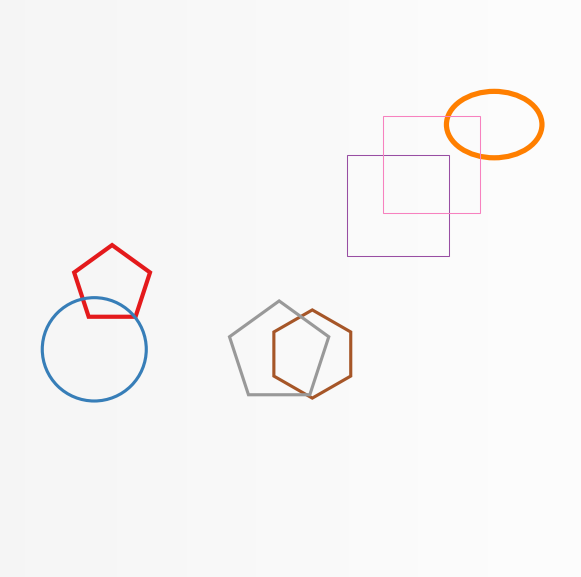[{"shape": "pentagon", "thickness": 2, "radius": 0.34, "center": [0.193, 0.506]}, {"shape": "circle", "thickness": 1.5, "radius": 0.45, "center": [0.162, 0.394]}, {"shape": "square", "thickness": 0.5, "radius": 0.44, "center": [0.684, 0.643]}, {"shape": "oval", "thickness": 2.5, "radius": 0.41, "center": [0.85, 0.783]}, {"shape": "hexagon", "thickness": 1.5, "radius": 0.38, "center": [0.537, 0.386]}, {"shape": "square", "thickness": 0.5, "radius": 0.42, "center": [0.742, 0.714]}, {"shape": "pentagon", "thickness": 1.5, "radius": 0.45, "center": [0.48, 0.388]}]